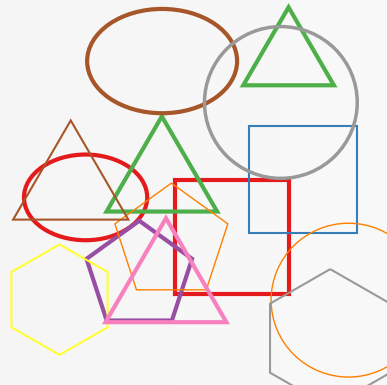[{"shape": "square", "thickness": 3, "radius": 0.74, "center": [0.599, 0.384]}, {"shape": "oval", "thickness": 3, "radius": 0.79, "center": [0.221, 0.487]}, {"shape": "square", "thickness": 1.5, "radius": 0.7, "center": [0.782, 0.534]}, {"shape": "triangle", "thickness": 3, "radius": 0.82, "center": [0.418, 0.533]}, {"shape": "triangle", "thickness": 3, "radius": 0.68, "center": [0.745, 0.846]}, {"shape": "pentagon", "thickness": 3, "radius": 0.72, "center": [0.359, 0.283]}, {"shape": "circle", "thickness": 1, "radius": 1.0, "center": [0.899, 0.22]}, {"shape": "pentagon", "thickness": 1, "radius": 0.77, "center": [0.442, 0.371]}, {"shape": "hexagon", "thickness": 1.5, "radius": 0.72, "center": [0.154, 0.222]}, {"shape": "oval", "thickness": 3, "radius": 0.97, "center": [0.418, 0.841]}, {"shape": "triangle", "thickness": 1.5, "radius": 0.86, "center": [0.183, 0.515]}, {"shape": "triangle", "thickness": 3, "radius": 0.9, "center": [0.428, 0.253]}, {"shape": "hexagon", "thickness": 1.5, "radius": 0.9, "center": [0.852, 0.122]}, {"shape": "circle", "thickness": 2.5, "radius": 0.99, "center": [0.725, 0.734]}]